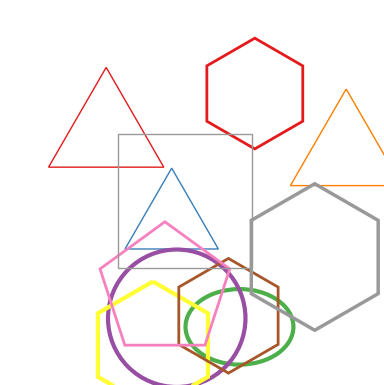[{"shape": "hexagon", "thickness": 2, "radius": 0.72, "center": [0.662, 0.757]}, {"shape": "triangle", "thickness": 1, "radius": 0.86, "center": [0.276, 0.652]}, {"shape": "triangle", "thickness": 1, "radius": 0.7, "center": [0.446, 0.423]}, {"shape": "oval", "thickness": 3, "radius": 0.7, "center": [0.622, 0.151]}, {"shape": "circle", "thickness": 3, "radius": 0.89, "center": [0.459, 0.173]}, {"shape": "triangle", "thickness": 1, "radius": 0.84, "center": [0.899, 0.602]}, {"shape": "hexagon", "thickness": 3, "radius": 0.83, "center": [0.397, 0.104]}, {"shape": "hexagon", "thickness": 2, "radius": 0.74, "center": [0.593, 0.18]}, {"shape": "pentagon", "thickness": 2, "radius": 0.89, "center": [0.428, 0.247]}, {"shape": "square", "thickness": 1, "radius": 0.87, "center": [0.48, 0.477]}, {"shape": "hexagon", "thickness": 2.5, "radius": 0.95, "center": [0.817, 0.332]}]